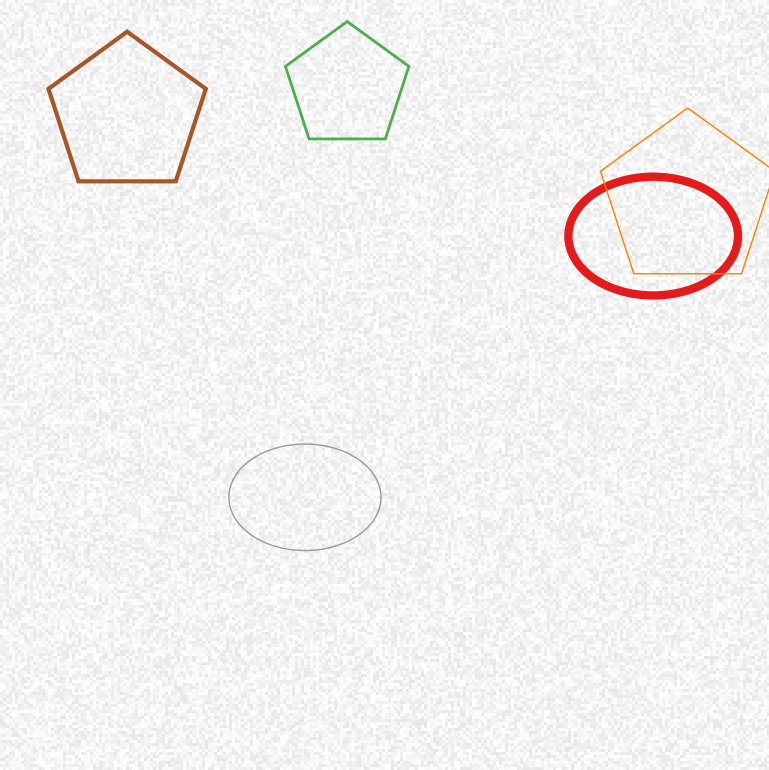[{"shape": "oval", "thickness": 3, "radius": 0.55, "center": [0.848, 0.693]}, {"shape": "pentagon", "thickness": 1, "radius": 0.42, "center": [0.451, 0.888]}, {"shape": "pentagon", "thickness": 0.5, "radius": 0.6, "center": [0.893, 0.741]}, {"shape": "pentagon", "thickness": 1.5, "radius": 0.54, "center": [0.165, 0.851]}, {"shape": "oval", "thickness": 0.5, "radius": 0.49, "center": [0.396, 0.354]}]